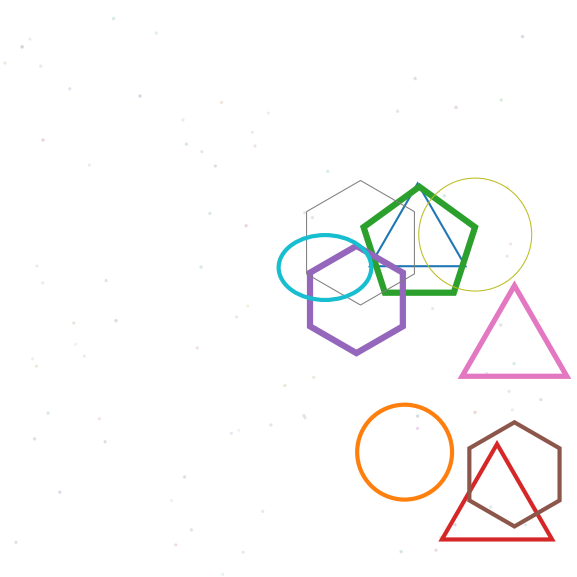[{"shape": "triangle", "thickness": 1, "radius": 0.48, "center": [0.723, 0.586]}, {"shape": "circle", "thickness": 2, "radius": 0.41, "center": [0.701, 0.216]}, {"shape": "pentagon", "thickness": 3, "radius": 0.51, "center": [0.726, 0.574]}, {"shape": "triangle", "thickness": 2, "radius": 0.55, "center": [0.861, 0.12]}, {"shape": "hexagon", "thickness": 3, "radius": 0.46, "center": [0.617, 0.481]}, {"shape": "hexagon", "thickness": 2, "radius": 0.45, "center": [0.891, 0.178]}, {"shape": "triangle", "thickness": 2.5, "radius": 0.52, "center": [0.891, 0.4]}, {"shape": "hexagon", "thickness": 0.5, "radius": 0.54, "center": [0.624, 0.579]}, {"shape": "circle", "thickness": 0.5, "radius": 0.49, "center": [0.823, 0.593]}, {"shape": "oval", "thickness": 2, "radius": 0.4, "center": [0.563, 0.536]}]